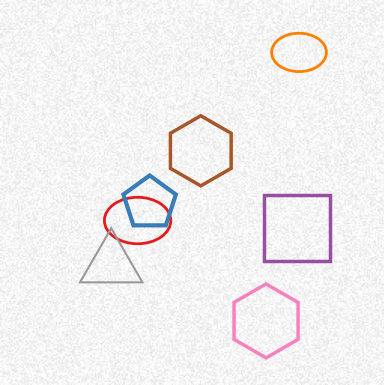[{"shape": "oval", "thickness": 2, "radius": 0.43, "center": [0.357, 0.427]}, {"shape": "pentagon", "thickness": 3, "radius": 0.36, "center": [0.389, 0.473]}, {"shape": "square", "thickness": 2.5, "radius": 0.43, "center": [0.772, 0.409]}, {"shape": "oval", "thickness": 2, "radius": 0.36, "center": [0.777, 0.864]}, {"shape": "hexagon", "thickness": 2.5, "radius": 0.46, "center": [0.522, 0.608]}, {"shape": "hexagon", "thickness": 2.5, "radius": 0.48, "center": [0.691, 0.167]}, {"shape": "triangle", "thickness": 1.5, "radius": 0.47, "center": [0.289, 0.313]}]